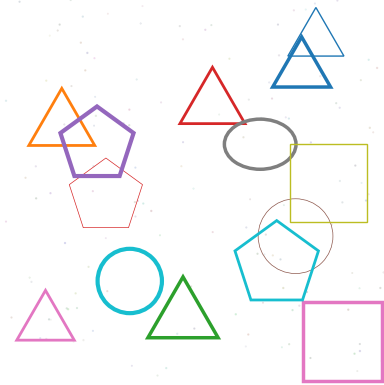[{"shape": "triangle", "thickness": 1, "radius": 0.42, "center": [0.821, 0.896]}, {"shape": "triangle", "thickness": 2.5, "radius": 0.43, "center": [0.783, 0.817]}, {"shape": "triangle", "thickness": 2, "radius": 0.49, "center": [0.16, 0.672]}, {"shape": "triangle", "thickness": 2.5, "radius": 0.53, "center": [0.475, 0.175]}, {"shape": "pentagon", "thickness": 0.5, "radius": 0.5, "center": [0.275, 0.49]}, {"shape": "triangle", "thickness": 2, "radius": 0.49, "center": [0.552, 0.728]}, {"shape": "pentagon", "thickness": 3, "radius": 0.5, "center": [0.252, 0.624]}, {"shape": "circle", "thickness": 0.5, "radius": 0.49, "center": [0.768, 0.387]}, {"shape": "square", "thickness": 2.5, "radius": 0.51, "center": [0.89, 0.112]}, {"shape": "triangle", "thickness": 2, "radius": 0.43, "center": [0.118, 0.16]}, {"shape": "oval", "thickness": 2.5, "radius": 0.47, "center": [0.676, 0.625]}, {"shape": "square", "thickness": 1, "radius": 0.5, "center": [0.853, 0.524]}, {"shape": "pentagon", "thickness": 2, "radius": 0.57, "center": [0.719, 0.313]}, {"shape": "circle", "thickness": 3, "radius": 0.42, "center": [0.337, 0.27]}]